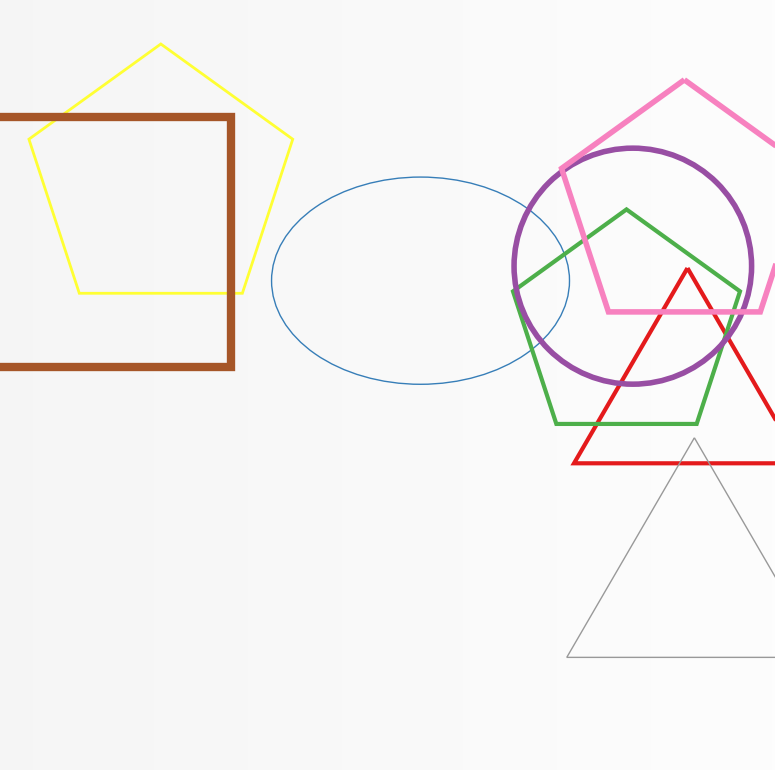[{"shape": "triangle", "thickness": 1.5, "radius": 0.85, "center": [0.887, 0.483]}, {"shape": "oval", "thickness": 0.5, "radius": 0.96, "center": [0.543, 0.635]}, {"shape": "pentagon", "thickness": 1.5, "radius": 0.77, "center": [0.808, 0.574]}, {"shape": "circle", "thickness": 2, "radius": 0.77, "center": [0.817, 0.654]}, {"shape": "pentagon", "thickness": 1, "radius": 0.89, "center": [0.208, 0.764]}, {"shape": "square", "thickness": 3, "radius": 0.81, "center": [0.135, 0.686]}, {"shape": "pentagon", "thickness": 2, "radius": 0.83, "center": [0.883, 0.73]}, {"shape": "triangle", "thickness": 0.5, "radius": 0.95, "center": [0.896, 0.241]}]